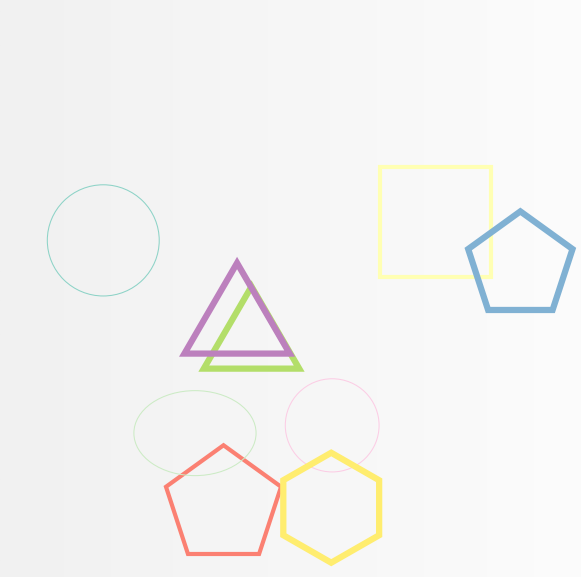[{"shape": "circle", "thickness": 0.5, "radius": 0.48, "center": [0.178, 0.583]}, {"shape": "square", "thickness": 2, "radius": 0.48, "center": [0.749, 0.615]}, {"shape": "pentagon", "thickness": 2, "radius": 0.52, "center": [0.385, 0.124]}, {"shape": "pentagon", "thickness": 3, "radius": 0.47, "center": [0.895, 0.539]}, {"shape": "triangle", "thickness": 3, "radius": 0.47, "center": [0.433, 0.408]}, {"shape": "circle", "thickness": 0.5, "radius": 0.4, "center": [0.572, 0.263]}, {"shape": "triangle", "thickness": 3, "radius": 0.52, "center": [0.408, 0.439]}, {"shape": "oval", "thickness": 0.5, "radius": 0.53, "center": [0.335, 0.249]}, {"shape": "hexagon", "thickness": 3, "radius": 0.48, "center": [0.57, 0.12]}]